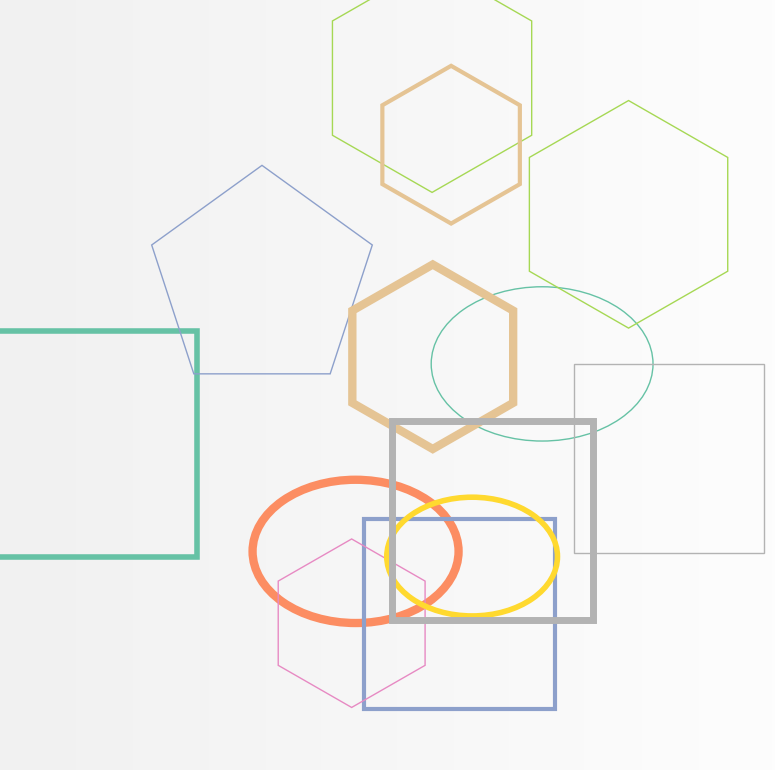[{"shape": "square", "thickness": 2, "radius": 0.73, "center": [0.107, 0.424]}, {"shape": "oval", "thickness": 0.5, "radius": 0.72, "center": [0.699, 0.527]}, {"shape": "oval", "thickness": 3, "radius": 0.66, "center": [0.459, 0.284]}, {"shape": "pentagon", "thickness": 0.5, "radius": 0.75, "center": [0.338, 0.636]}, {"shape": "square", "thickness": 1.5, "radius": 0.62, "center": [0.593, 0.203]}, {"shape": "hexagon", "thickness": 0.5, "radius": 0.55, "center": [0.454, 0.191]}, {"shape": "hexagon", "thickness": 0.5, "radius": 0.74, "center": [0.811, 0.722]}, {"shape": "hexagon", "thickness": 0.5, "radius": 0.74, "center": [0.558, 0.899]}, {"shape": "oval", "thickness": 2, "radius": 0.55, "center": [0.609, 0.277]}, {"shape": "hexagon", "thickness": 1.5, "radius": 0.51, "center": [0.582, 0.812]}, {"shape": "hexagon", "thickness": 3, "radius": 0.6, "center": [0.558, 0.537]}, {"shape": "square", "thickness": 2.5, "radius": 0.65, "center": [0.636, 0.324]}, {"shape": "square", "thickness": 0.5, "radius": 0.61, "center": [0.863, 0.404]}]